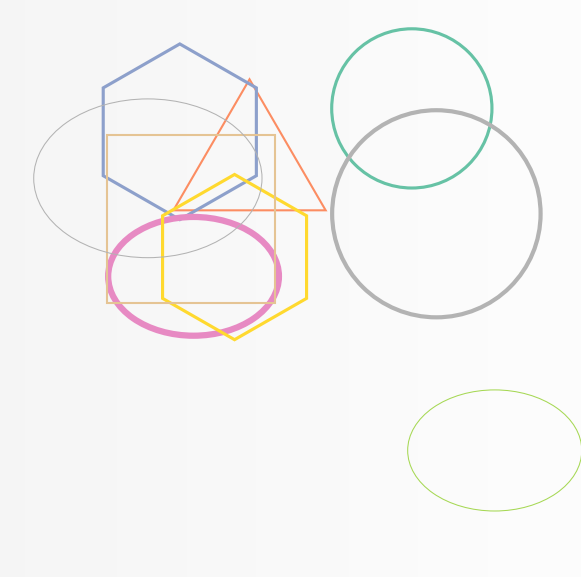[{"shape": "circle", "thickness": 1.5, "radius": 0.69, "center": [0.709, 0.811]}, {"shape": "triangle", "thickness": 1, "radius": 0.76, "center": [0.429, 0.711]}, {"shape": "hexagon", "thickness": 1.5, "radius": 0.76, "center": [0.309, 0.771]}, {"shape": "oval", "thickness": 3, "radius": 0.73, "center": [0.333, 0.521]}, {"shape": "oval", "thickness": 0.5, "radius": 0.75, "center": [0.851, 0.219]}, {"shape": "hexagon", "thickness": 1.5, "radius": 0.72, "center": [0.404, 0.554]}, {"shape": "square", "thickness": 1, "radius": 0.72, "center": [0.329, 0.62]}, {"shape": "oval", "thickness": 0.5, "radius": 0.98, "center": [0.254, 0.69]}, {"shape": "circle", "thickness": 2, "radius": 0.9, "center": [0.751, 0.629]}]